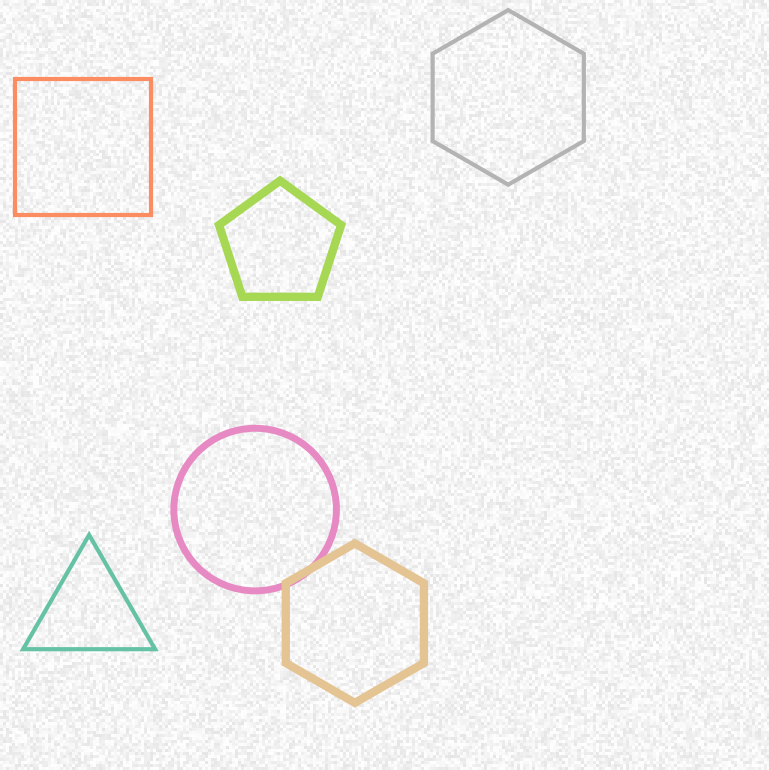[{"shape": "triangle", "thickness": 1.5, "radius": 0.49, "center": [0.116, 0.206]}, {"shape": "square", "thickness": 1.5, "radius": 0.44, "center": [0.107, 0.809]}, {"shape": "circle", "thickness": 2.5, "radius": 0.53, "center": [0.331, 0.338]}, {"shape": "pentagon", "thickness": 3, "radius": 0.42, "center": [0.364, 0.682]}, {"shape": "hexagon", "thickness": 3, "radius": 0.52, "center": [0.461, 0.191]}, {"shape": "hexagon", "thickness": 1.5, "radius": 0.57, "center": [0.66, 0.874]}]